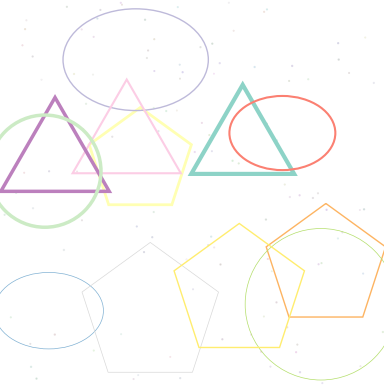[{"shape": "triangle", "thickness": 3, "radius": 0.77, "center": [0.63, 0.625]}, {"shape": "pentagon", "thickness": 2, "radius": 0.7, "center": [0.364, 0.581]}, {"shape": "oval", "thickness": 1, "radius": 0.94, "center": [0.352, 0.845]}, {"shape": "oval", "thickness": 1.5, "radius": 0.69, "center": [0.733, 0.654]}, {"shape": "oval", "thickness": 0.5, "radius": 0.71, "center": [0.127, 0.193]}, {"shape": "pentagon", "thickness": 1, "radius": 0.82, "center": [0.846, 0.308]}, {"shape": "circle", "thickness": 0.5, "radius": 0.98, "center": [0.834, 0.21]}, {"shape": "triangle", "thickness": 1.5, "radius": 0.81, "center": [0.329, 0.631]}, {"shape": "pentagon", "thickness": 0.5, "radius": 0.93, "center": [0.39, 0.184]}, {"shape": "triangle", "thickness": 2.5, "radius": 0.81, "center": [0.143, 0.584]}, {"shape": "circle", "thickness": 2.5, "radius": 0.73, "center": [0.117, 0.555]}, {"shape": "pentagon", "thickness": 1, "radius": 0.89, "center": [0.621, 0.242]}]